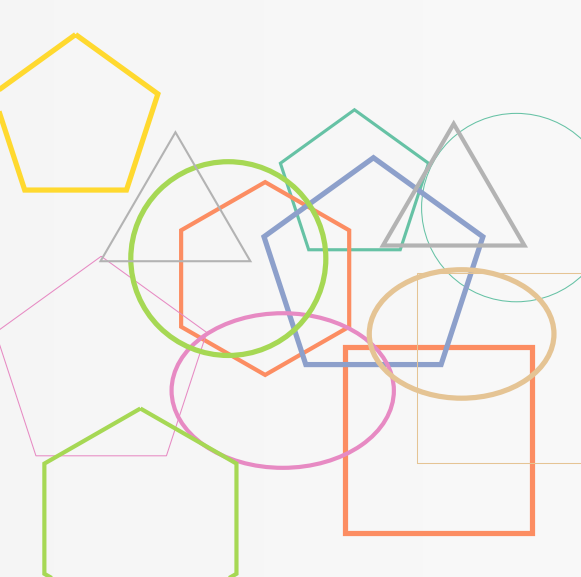[{"shape": "circle", "thickness": 0.5, "radius": 0.82, "center": [0.888, 0.64]}, {"shape": "pentagon", "thickness": 1.5, "radius": 0.67, "center": [0.61, 0.675]}, {"shape": "square", "thickness": 2.5, "radius": 0.8, "center": [0.754, 0.238]}, {"shape": "hexagon", "thickness": 2, "radius": 0.83, "center": [0.456, 0.517]}, {"shape": "pentagon", "thickness": 2.5, "radius": 0.99, "center": [0.642, 0.528]}, {"shape": "pentagon", "thickness": 0.5, "radius": 0.95, "center": [0.174, 0.364]}, {"shape": "oval", "thickness": 2, "radius": 0.96, "center": [0.486, 0.323]}, {"shape": "circle", "thickness": 2.5, "radius": 0.84, "center": [0.393, 0.551]}, {"shape": "hexagon", "thickness": 2, "radius": 0.95, "center": [0.242, 0.101]}, {"shape": "pentagon", "thickness": 2.5, "radius": 0.74, "center": [0.13, 0.79]}, {"shape": "oval", "thickness": 2.5, "radius": 0.79, "center": [0.794, 0.421]}, {"shape": "square", "thickness": 0.5, "radius": 0.82, "center": [0.882, 0.362]}, {"shape": "triangle", "thickness": 1, "radius": 0.74, "center": [0.302, 0.621]}, {"shape": "triangle", "thickness": 2, "radius": 0.7, "center": [0.781, 0.644]}]